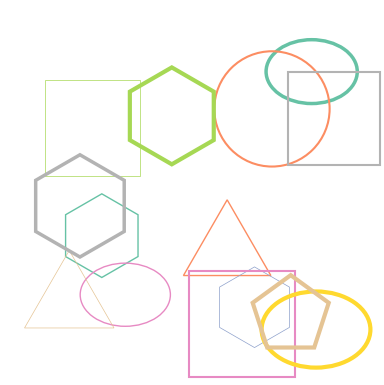[{"shape": "oval", "thickness": 2.5, "radius": 0.59, "center": [0.81, 0.814]}, {"shape": "hexagon", "thickness": 1, "radius": 0.54, "center": [0.264, 0.388]}, {"shape": "circle", "thickness": 1.5, "radius": 0.75, "center": [0.706, 0.717]}, {"shape": "triangle", "thickness": 1, "radius": 0.66, "center": [0.59, 0.35]}, {"shape": "hexagon", "thickness": 0.5, "radius": 0.52, "center": [0.661, 0.202]}, {"shape": "oval", "thickness": 1, "radius": 0.59, "center": [0.325, 0.234]}, {"shape": "square", "thickness": 1.5, "radius": 0.69, "center": [0.629, 0.159]}, {"shape": "hexagon", "thickness": 3, "radius": 0.63, "center": [0.446, 0.699]}, {"shape": "square", "thickness": 0.5, "radius": 0.62, "center": [0.24, 0.667]}, {"shape": "oval", "thickness": 3, "radius": 0.71, "center": [0.821, 0.144]}, {"shape": "triangle", "thickness": 0.5, "radius": 0.67, "center": [0.18, 0.215]}, {"shape": "pentagon", "thickness": 3, "radius": 0.52, "center": [0.755, 0.181]}, {"shape": "square", "thickness": 1.5, "radius": 0.6, "center": [0.868, 0.692]}, {"shape": "hexagon", "thickness": 2.5, "radius": 0.66, "center": [0.208, 0.465]}]